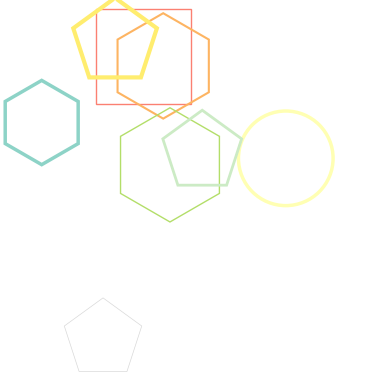[{"shape": "hexagon", "thickness": 2.5, "radius": 0.55, "center": [0.108, 0.682]}, {"shape": "circle", "thickness": 2.5, "radius": 0.61, "center": [0.742, 0.589]}, {"shape": "square", "thickness": 1, "radius": 0.62, "center": [0.372, 0.854]}, {"shape": "hexagon", "thickness": 1.5, "radius": 0.68, "center": [0.424, 0.829]}, {"shape": "hexagon", "thickness": 1, "radius": 0.74, "center": [0.441, 0.572]}, {"shape": "pentagon", "thickness": 0.5, "radius": 0.53, "center": [0.268, 0.121]}, {"shape": "pentagon", "thickness": 2, "radius": 0.54, "center": [0.525, 0.606]}, {"shape": "pentagon", "thickness": 3, "radius": 0.57, "center": [0.299, 0.891]}]